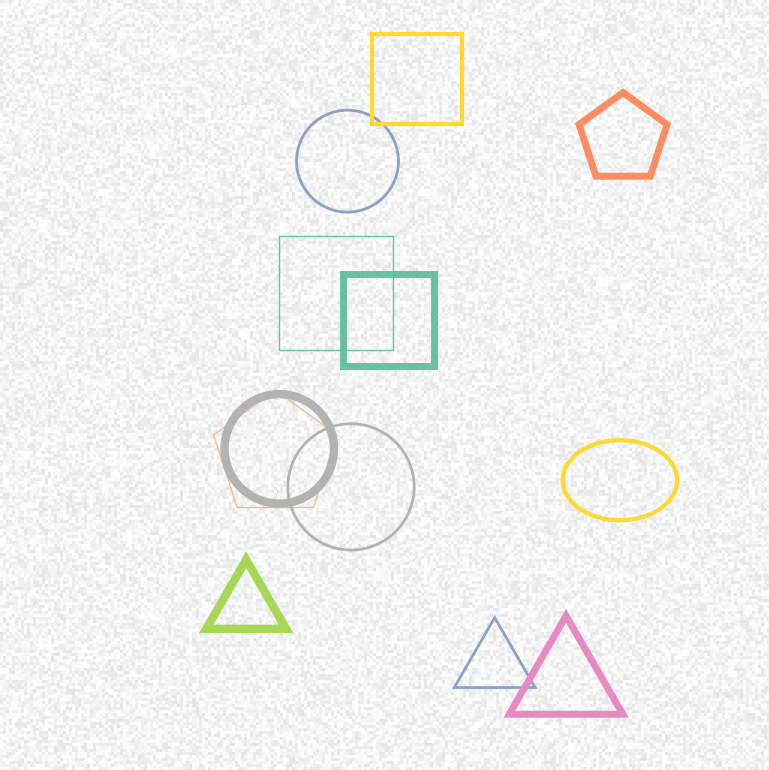[{"shape": "square", "thickness": 2.5, "radius": 0.3, "center": [0.505, 0.585]}, {"shape": "square", "thickness": 0.5, "radius": 0.37, "center": [0.436, 0.619]}, {"shape": "pentagon", "thickness": 2.5, "radius": 0.3, "center": [0.809, 0.82]}, {"shape": "circle", "thickness": 1, "radius": 0.33, "center": [0.451, 0.791]}, {"shape": "triangle", "thickness": 1, "radius": 0.3, "center": [0.642, 0.137]}, {"shape": "triangle", "thickness": 2.5, "radius": 0.43, "center": [0.735, 0.115]}, {"shape": "triangle", "thickness": 3, "radius": 0.3, "center": [0.32, 0.213]}, {"shape": "square", "thickness": 1.5, "radius": 0.29, "center": [0.541, 0.897]}, {"shape": "oval", "thickness": 1.5, "radius": 0.37, "center": [0.805, 0.376]}, {"shape": "pentagon", "thickness": 0.5, "radius": 0.42, "center": [0.358, 0.409]}, {"shape": "circle", "thickness": 1, "radius": 0.41, "center": [0.456, 0.368]}, {"shape": "circle", "thickness": 3, "radius": 0.36, "center": [0.363, 0.417]}]